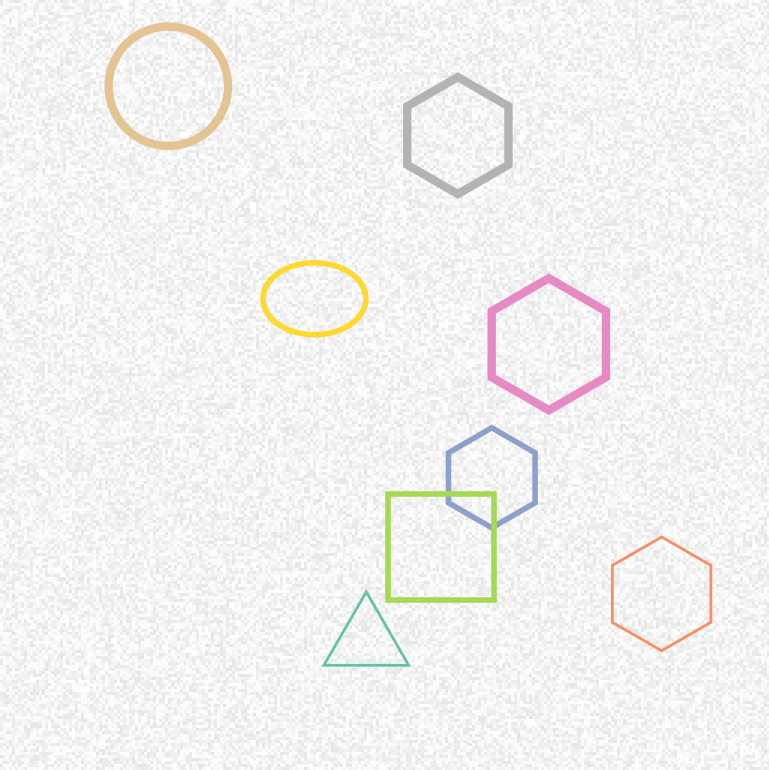[{"shape": "triangle", "thickness": 1, "radius": 0.32, "center": [0.476, 0.168]}, {"shape": "hexagon", "thickness": 1, "radius": 0.37, "center": [0.859, 0.229]}, {"shape": "hexagon", "thickness": 2, "radius": 0.32, "center": [0.639, 0.379]}, {"shape": "hexagon", "thickness": 3, "radius": 0.43, "center": [0.713, 0.553]}, {"shape": "square", "thickness": 2, "radius": 0.34, "center": [0.573, 0.29]}, {"shape": "oval", "thickness": 2, "radius": 0.33, "center": [0.408, 0.612]}, {"shape": "circle", "thickness": 3, "radius": 0.39, "center": [0.219, 0.888]}, {"shape": "hexagon", "thickness": 3, "radius": 0.38, "center": [0.595, 0.824]}]